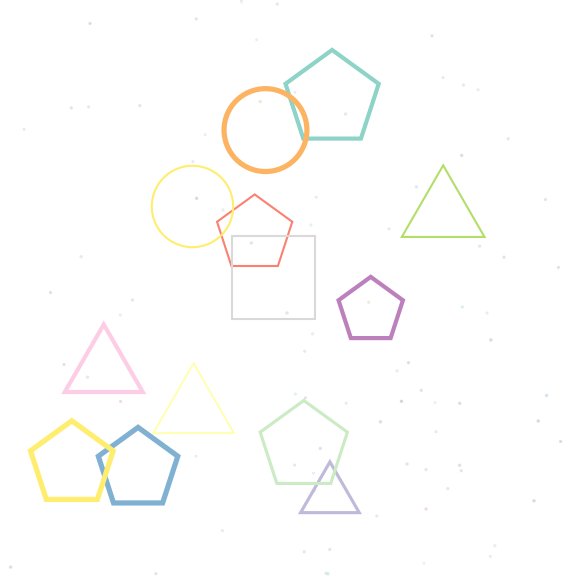[{"shape": "pentagon", "thickness": 2, "radius": 0.42, "center": [0.575, 0.828]}, {"shape": "triangle", "thickness": 1, "radius": 0.4, "center": [0.335, 0.29]}, {"shape": "triangle", "thickness": 1.5, "radius": 0.29, "center": [0.571, 0.141]}, {"shape": "pentagon", "thickness": 1, "radius": 0.34, "center": [0.441, 0.594]}, {"shape": "pentagon", "thickness": 2.5, "radius": 0.36, "center": [0.239, 0.187]}, {"shape": "circle", "thickness": 2.5, "radius": 0.36, "center": [0.46, 0.774]}, {"shape": "triangle", "thickness": 1, "radius": 0.41, "center": [0.767, 0.63]}, {"shape": "triangle", "thickness": 2, "radius": 0.39, "center": [0.18, 0.359]}, {"shape": "square", "thickness": 1, "radius": 0.36, "center": [0.473, 0.518]}, {"shape": "pentagon", "thickness": 2, "radius": 0.29, "center": [0.642, 0.461]}, {"shape": "pentagon", "thickness": 1.5, "radius": 0.4, "center": [0.526, 0.226]}, {"shape": "pentagon", "thickness": 2.5, "radius": 0.38, "center": [0.124, 0.195]}, {"shape": "circle", "thickness": 1, "radius": 0.35, "center": [0.333, 0.642]}]